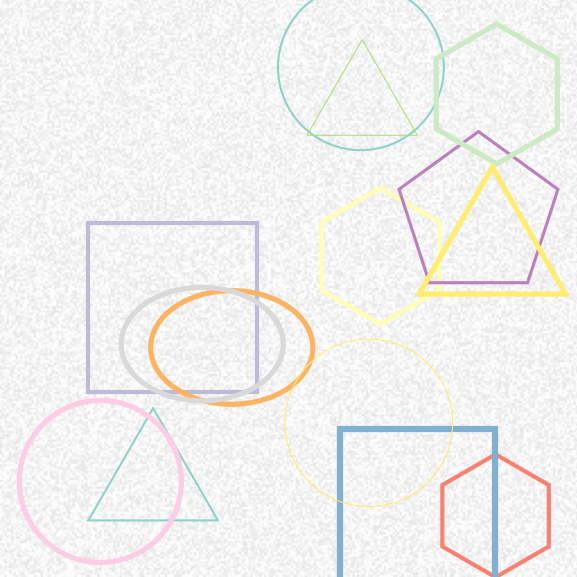[{"shape": "circle", "thickness": 1, "radius": 0.72, "center": [0.625, 0.883]}, {"shape": "triangle", "thickness": 1, "radius": 0.65, "center": [0.265, 0.163]}, {"shape": "hexagon", "thickness": 2, "radius": 0.59, "center": [0.659, 0.556]}, {"shape": "square", "thickness": 2, "radius": 0.73, "center": [0.299, 0.466]}, {"shape": "hexagon", "thickness": 2, "radius": 0.53, "center": [0.858, 0.106]}, {"shape": "square", "thickness": 3, "radius": 0.67, "center": [0.723, 0.122]}, {"shape": "oval", "thickness": 2.5, "radius": 0.7, "center": [0.401, 0.397]}, {"shape": "triangle", "thickness": 0.5, "radius": 0.55, "center": [0.627, 0.82]}, {"shape": "circle", "thickness": 2.5, "radius": 0.7, "center": [0.174, 0.165]}, {"shape": "oval", "thickness": 2.5, "radius": 0.7, "center": [0.35, 0.403]}, {"shape": "pentagon", "thickness": 1.5, "radius": 0.72, "center": [0.829, 0.627]}, {"shape": "hexagon", "thickness": 2.5, "radius": 0.61, "center": [0.86, 0.836]}, {"shape": "circle", "thickness": 0.5, "radius": 0.73, "center": [0.639, 0.267]}, {"shape": "triangle", "thickness": 2.5, "radius": 0.73, "center": [0.852, 0.563]}]